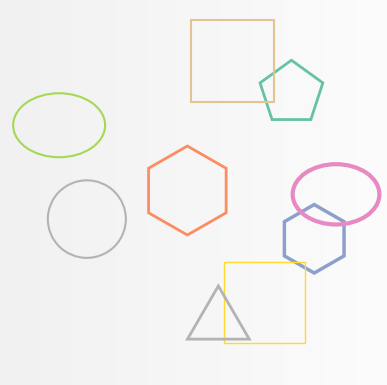[{"shape": "pentagon", "thickness": 2, "radius": 0.43, "center": [0.752, 0.758]}, {"shape": "hexagon", "thickness": 2, "radius": 0.58, "center": [0.483, 0.505]}, {"shape": "hexagon", "thickness": 2.5, "radius": 0.44, "center": [0.811, 0.38]}, {"shape": "oval", "thickness": 3, "radius": 0.56, "center": [0.867, 0.495]}, {"shape": "oval", "thickness": 1.5, "radius": 0.59, "center": [0.153, 0.675]}, {"shape": "square", "thickness": 1, "radius": 0.52, "center": [0.682, 0.214]}, {"shape": "square", "thickness": 1.5, "radius": 0.53, "center": [0.601, 0.842]}, {"shape": "circle", "thickness": 1.5, "radius": 0.5, "center": [0.224, 0.431]}, {"shape": "triangle", "thickness": 2, "radius": 0.46, "center": [0.563, 0.165]}]